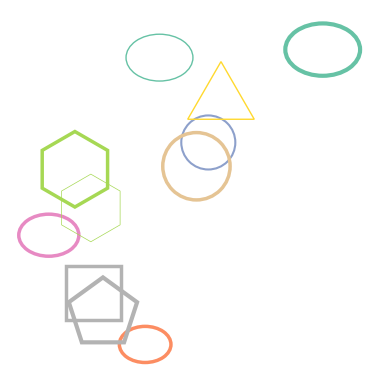[{"shape": "oval", "thickness": 3, "radius": 0.49, "center": [0.838, 0.871]}, {"shape": "oval", "thickness": 1, "radius": 0.43, "center": [0.414, 0.85]}, {"shape": "oval", "thickness": 2.5, "radius": 0.34, "center": [0.377, 0.105]}, {"shape": "circle", "thickness": 1.5, "radius": 0.35, "center": [0.541, 0.63]}, {"shape": "oval", "thickness": 2.5, "radius": 0.39, "center": [0.127, 0.389]}, {"shape": "hexagon", "thickness": 0.5, "radius": 0.44, "center": [0.236, 0.46]}, {"shape": "hexagon", "thickness": 2.5, "radius": 0.49, "center": [0.195, 0.56]}, {"shape": "triangle", "thickness": 1, "radius": 0.5, "center": [0.574, 0.74]}, {"shape": "circle", "thickness": 2.5, "radius": 0.44, "center": [0.51, 0.568]}, {"shape": "pentagon", "thickness": 3, "radius": 0.47, "center": [0.267, 0.186]}, {"shape": "square", "thickness": 2.5, "radius": 0.35, "center": [0.243, 0.239]}]